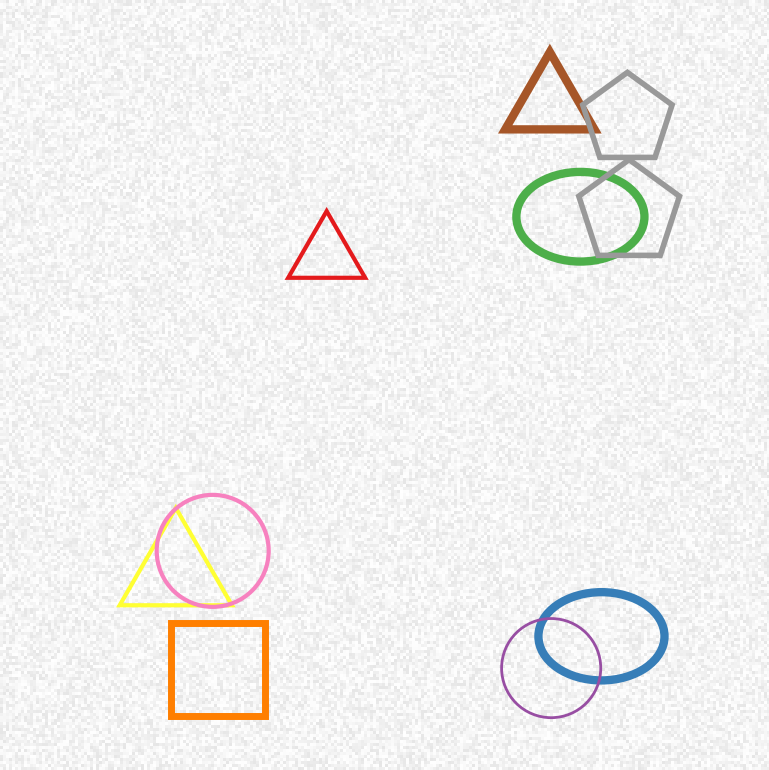[{"shape": "triangle", "thickness": 1.5, "radius": 0.29, "center": [0.424, 0.668]}, {"shape": "oval", "thickness": 3, "radius": 0.41, "center": [0.781, 0.174]}, {"shape": "oval", "thickness": 3, "radius": 0.42, "center": [0.754, 0.719]}, {"shape": "circle", "thickness": 1, "radius": 0.32, "center": [0.716, 0.132]}, {"shape": "square", "thickness": 2.5, "radius": 0.3, "center": [0.283, 0.13]}, {"shape": "triangle", "thickness": 1.5, "radius": 0.42, "center": [0.228, 0.256]}, {"shape": "triangle", "thickness": 3, "radius": 0.33, "center": [0.714, 0.865]}, {"shape": "circle", "thickness": 1.5, "radius": 0.36, "center": [0.276, 0.285]}, {"shape": "pentagon", "thickness": 2, "radius": 0.31, "center": [0.815, 0.845]}, {"shape": "pentagon", "thickness": 2, "radius": 0.34, "center": [0.817, 0.724]}]